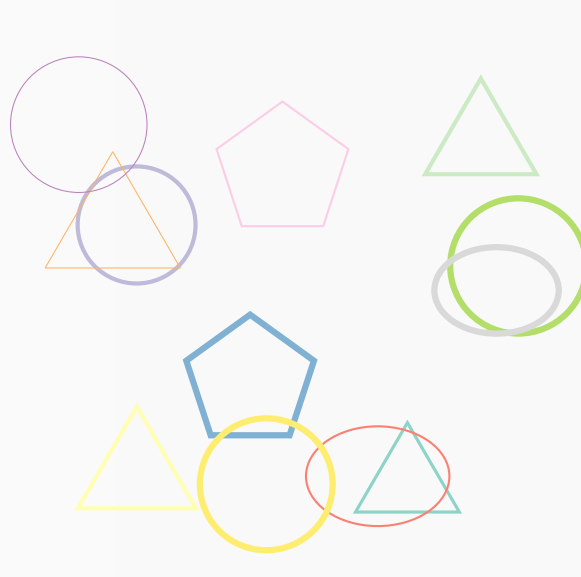[{"shape": "triangle", "thickness": 1.5, "radius": 0.52, "center": [0.701, 0.164]}, {"shape": "triangle", "thickness": 2, "radius": 0.59, "center": [0.236, 0.178]}, {"shape": "circle", "thickness": 2, "radius": 0.51, "center": [0.235, 0.61]}, {"shape": "oval", "thickness": 1, "radius": 0.62, "center": [0.65, 0.175]}, {"shape": "pentagon", "thickness": 3, "radius": 0.58, "center": [0.43, 0.339]}, {"shape": "triangle", "thickness": 0.5, "radius": 0.67, "center": [0.194, 0.602]}, {"shape": "circle", "thickness": 3, "radius": 0.59, "center": [0.892, 0.539]}, {"shape": "pentagon", "thickness": 1, "radius": 0.6, "center": [0.486, 0.704]}, {"shape": "oval", "thickness": 3, "radius": 0.53, "center": [0.854, 0.496]}, {"shape": "circle", "thickness": 0.5, "radius": 0.59, "center": [0.135, 0.783]}, {"shape": "triangle", "thickness": 2, "radius": 0.55, "center": [0.827, 0.753]}, {"shape": "circle", "thickness": 3, "radius": 0.57, "center": [0.458, 0.161]}]